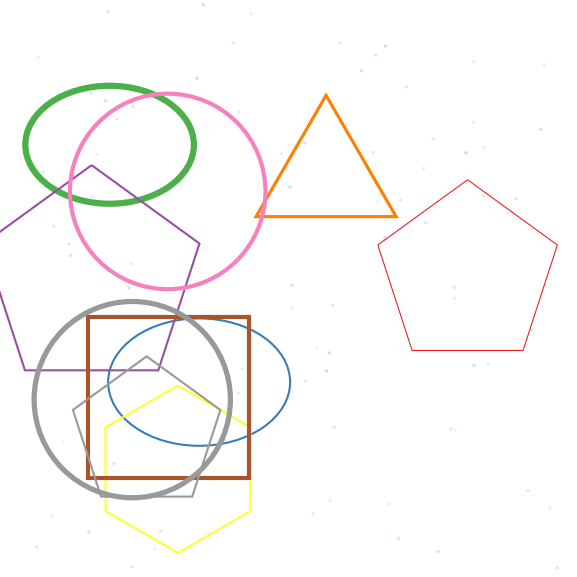[{"shape": "pentagon", "thickness": 0.5, "radius": 0.82, "center": [0.81, 0.524]}, {"shape": "oval", "thickness": 1, "radius": 0.79, "center": [0.345, 0.338]}, {"shape": "oval", "thickness": 3, "radius": 0.73, "center": [0.19, 0.748]}, {"shape": "pentagon", "thickness": 1, "radius": 0.98, "center": [0.159, 0.517]}, {"shape": "triangle", "thickness": 1.5, "radius": 0.7, "center": [0.565, 0.694]}, {"shape": "hexagon", "thickness": 1, "radius": 0.72, "center": [0.308, 0.187]}, {"shape": "square", "thickness": 2, "radius": 0.7, "center": [0.291, 0.311]}, {"shape": "circle", "thickness": 2, "radius": 0.85, "center": [0.29, 0.668]}, {"shape": "pentagon", "thickness": 1, "radius": 0.67, "center": [0.254, 0.248]}, {"shape": "circle", "thickness": 2.5, "radius": 0.85, "center": [0.229, 0.307]}]